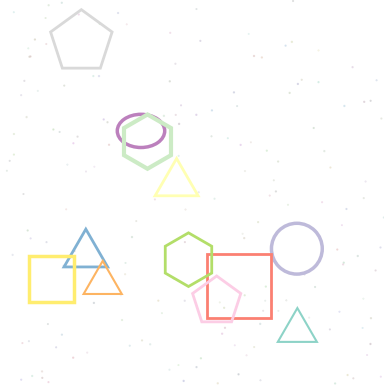[{"shape": "triangle", "thickness": 1.5, "radius": 0.29, "center": [0.772, 0.141]}, {"shape": "triangle", "thickness": 2, "radius": 0.32, "center": [0.459, 0.524]}, {"shape": "circle", "thickness": 2.5, "radius": 0.33, "center": [0.771, 0.354]}, {"shape": "square", "thickness": 2, "radius": 0.42, "center": [0.622, 0.258]}, {"shape": "triangle", "thickness": 2, "radius": 0.33, "center": [0.223, 0.339]}, {"shape": "triangle", "thickness": 1.5, "radius": 0.29, "center": [0.267, 0.265]}, {"shape": "hexagon", "thickness": 2, "radius": 0.35, "center": [0.49, 0.326]}, {"shape": "pentagon", "thickness": 2, "radius": 0.33, "center": [0.563, 0.217]}, {"shape": "pentagon", "thickness": 2, "radius": 0.42, "center": [0.211, 0.891]}, {"shape": "oval", "thickness": 2.5, "radius": 0.31, "center": [0.366, 0.66]}, {"shape": "hexagon", "thickness": 3, "radius": 0.35, "center": [0.383, 0.632]}, {"shape": "square", "thickness": 2.5, "radius": 0.29, "center": [0.133, 0.275]}]